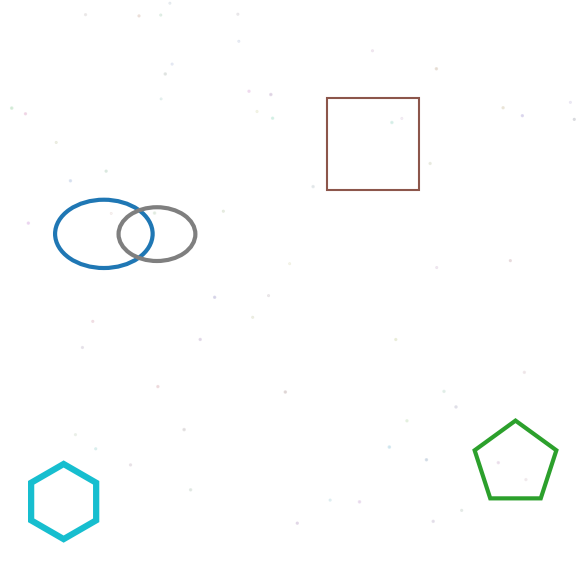[{"shape": "oval", "thickness": 2, "radius": 0.42, "center": [0.18, 0.594]}, {"shape": "pentagon", "thickness": 2, "radius": 0.37, "center": [0.893, 0.196]}, {"shape": "square", "thickness": 1, "radius": 0.4, "center": [0.645, 0.75]}, {"shape": "oval", "thickness": 2, "radius": 0.33, "center": [0.272, 0.594]}, {"shape": "hexagon", "thickness": 3, "radius": 0.33, "center": [0.11, 0.131]}]